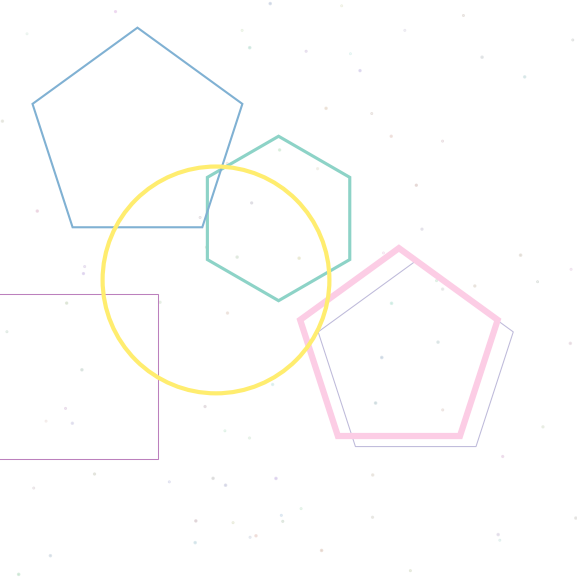[{"shape": "hexagon", "thickness": 1.5, "radius": 0.71, "center": [0.482, 0.621]}, {"shape": "pentagon", "thickness": 0.5, "radius": 0.89, "center": [0.72, 0.37]}, {"shape": "pentagon", "thickness": 1, "radius": 0.96, "center": [0.238, 0.76]}, {"shape": "pentagon", "thickness": 3, "radius": 0.9, "center": [0.691, 0.39]}, {"shape": "square", "thickness": 0.5, "radius": 0.71, "center": [0.131, 0.346]}, {"shape": "circle", "thickness": 2, "radius": 0.98, "center": [0.374, 0.514]}]